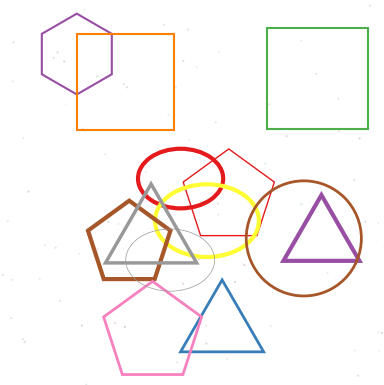[{"shape": "pentagon", "thickness": 1, "radius": 0.62, "center": [0.594, 0.489]}, {"shape": "oval", "thickness": 3, "radius": 0.55, "center": [0.469, 0.536]}, {"shape": "triangle", "thickness": 2, "radius": 0.62, "center": [0.577, 0.148]}, {"shape": "square", "thickness": 1.5, "radius": 0.66, "center": [0.825, 0.795]}, {"shape": "triangle", "thickness": 3, "radius": 0.57, "center": [0.835, 0.379]}, {"shape": "hexagon", "thickness": 1.5, "radius": 0.52, "center": [0.199, 0.86]}, {"shape": "square", "thickness": 1.5, "radius": 0.62, "center": [0.326, 0.788]}, {"shape": "oval", "thickness": 3, "radius": 0.67, "center": [0.538, 0.427]}, {"shape": "pentagon", "thickness": 3, "radius": 0.56, "center": [0.336, 0.366]}, {"shape": "circle", "thickness": 2, "radius": 0.75, "center": [0.789, 0.381]}, {"shape": "pentagon", "thickness": 2, "radius": 0.67, "center": [0.396, 0.135]}, {"shape": "triangle", "thickness": 2.5, "radius": 0.68, "center": [0.392, 0.385]}, {"shape": "oval", "thickness": 0.5, "radius": 0.58, "center": [0.442, 0.325]}]